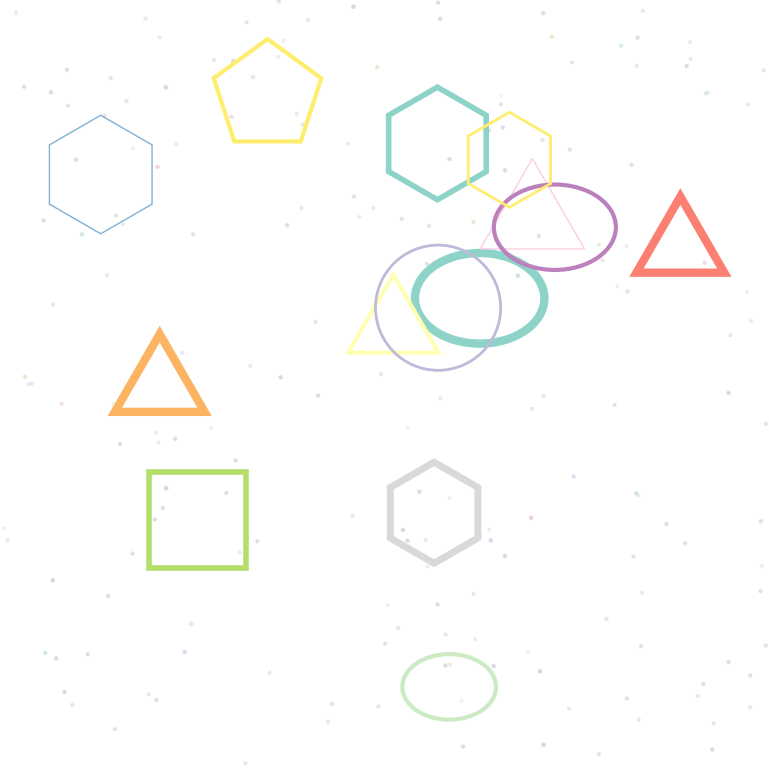[{"shape": "hexagon", "thickness": 2, "radius": 0.37, "center": [0.568, 0.814]}, {"shape": "oval", "thickness": 3, "radius": 0.42, "center": [0.623, 0.613]}, {"shape": "triangle", "thickness": 1.5, "radius": 0.34, "center": [0.511, 0.576]}, {"shape": "circle", "thickness": 1, "radius": 0.41, "center": [0.569, 0.6]}, {"shape": "triangle", "thickness": 3, "radius": 0.33, "center": [0.884, 0.679]}, {"shape": "hexagon", "thickness": 0.5, "radius": 0.38, "center": [0.131, 0.773]}, {"shape": "triangle", "thickness": 3, "radius": 0.34, "center": [0.207, 0.499]}, {"shape": "square", "thickness": 2, "radius": 0.31, "center": [0.256, 0.324]}, {"shape": "triangle", "thickness": 0.5, "radius": 0.39, "center": [0.691, 0.716]}, {"shape": "hexagon", "thickness": 2.5, "radius": 0.33, "center": [0.564, 0.334]}, {"shape": "oval", "thickness": 1.5, "radius": 0.4, "center": [0.721, 0.705]}, {"shape": "oval", "thickness": 1.5, "radius": 0.3, "center": [0.583, 0.108]}, {"shape": "pentagon", "thickness": 1.5, "radius": 0.37, "center": [0.347, 0.876]}, {"shape": "hexagon", "thickness": 1, "radius": 0.31, "center": [0.662, 0.792]}]